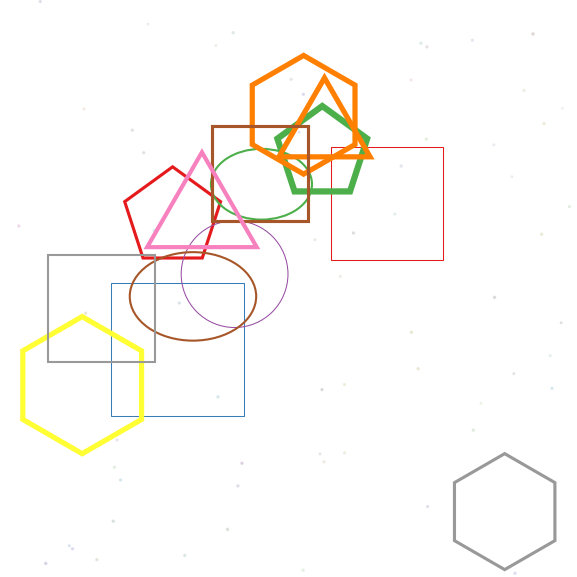[{"shape": "square", "thickness": 0.5, "radius": 0.49, "center": [0.67, 0.647]}, {"shape": "pentagon", "thickness": 1.5, "radius": 0.44, "center": [0.299, 0.623]}, {"shape": "square", "thickness": 0.5, "radius": 0.58, "center": [0.308, 0.395]}, {"shape": "pentagon", "thickness": 3, "radius": 0.41, "center": [0.558, 0.734]}, {"shape": "oval", "thickness": 1, "radius": 0.44, "center": [0.453, 0.68]}, {"shape": "circle", "thickness": 0.5, "radius": 0.46, "center": [0.406, 0.524]}, {"shape": "hexagon", "thickness": 2.5, "radius": 0.51, "center": [0.526, 0.8]}, {"shape": "triangle", "thickness": 2.5, "radius": 0.46, "center": [0.562, 0.773]}, {"shape": "hexagon", "thickness": 2.5, "radius": 0.59, "center": [0.142, 0.332]}, {"shape": "square", "thickness": 1.5, "radius": 0.41, "center": [0.45, 0.699]}, {"shape": "oval", "thickness": 1, "radius": 0.55, "center": [0.334, 0.486]}, {"shape": "triangle", "thickness": 2, "radius": 0.55, "center": [0.35, 0.626]}, {"shape": "hexagon", "thickness": 1.5, "radius": 0.5, "center": [0.874, 0.113]}, {"shape": "square", "thickness": 1, "radius": 0.46, "center": [0.176, 0.465]}]